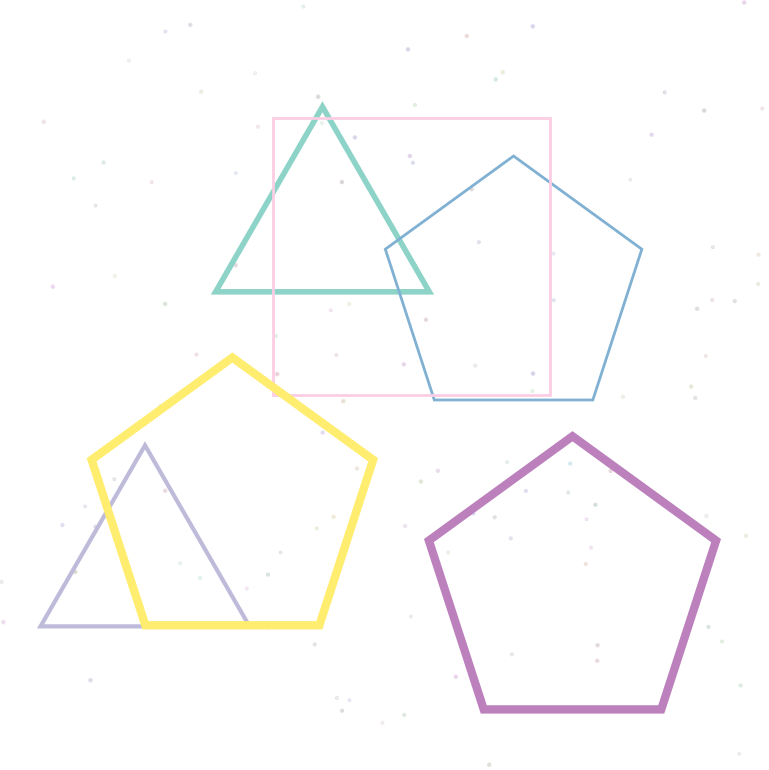[{"shape": "triangle", "thickness": 2, "radius": 0.8, "center": [0.419, 0.701]}, {"shape": "triangle", "thickness": 1.5, "radius": 0.78, "center": [0.188, 0.265]}, {"shape": "pentagon", "thickness": 1, "radius": 0.88, "center": [0.667, 0.622]}, {"shape": "square", "thickness": 1, "radius": 0.9, "center": [0.535, 0.667]}, {"shape": "pentagon", "thickness": 3, "radius": 0.98, "center": [0.744, 0.237]}, {"shape": "pentagon", "thickness": 3, "radius": 0.96, "center": [0.302, 0.343]}]